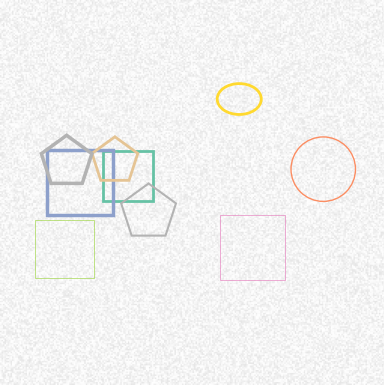[{"shape": "square", "thickness": 2, "radius": 0.33, "center": [0.332, 0.543]}, {"shape": "circle", "thickness": 1, "radius": 0.42, "center": [0.84, 0.561]}, {"shape": "square", "thickness": 2.5, "radius": 0.42, "center": [0.207, 0.526]}, {"shape": "square", "thickness": 0.5, "radius": 0.42, "center": [0.656, 0.357]}, {"shape": "square", "thickness": 0.5, "radius": 0.38, "center": [0.168, 0.354]}, {"shape": "oval", "thickness": 2, "radius": 0.29, "center": [0.621, 0.743]}, {"shape": "pentagon", "thickness": 2, "radius": 0.31, "center": [0.298, 0.582]}, {"shape": "pentagon", "thickness": 1.5, "radius": 0.37, "center": [0.386, 0.449]}, {"shape": "pentagon", "thickness": 2.5, "radius": 0.34, "center": [0.173, 0.58]}]